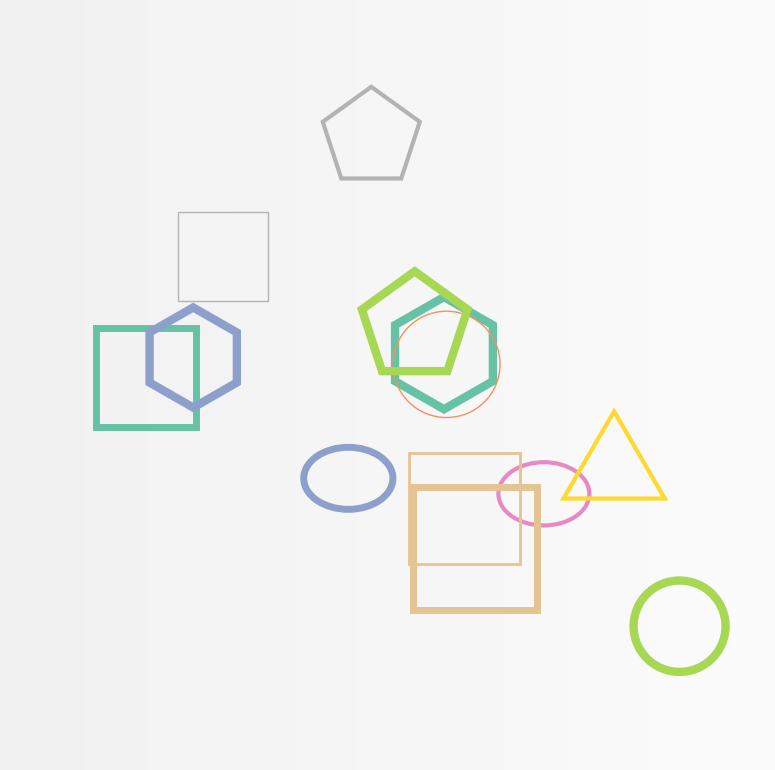[{"shape": "hexagon", "thickness": 3, "radius": 0.36, "center": [0.573, 0.541]}, {"shape": "square", "thickness": 2.5, "radius": 0.32, "center": [0.188, 0.51]}, {"shape": "circle", "thickness": 0.5, "radius": 0.35, "center": [0.576, 0.527]}, {"shape": "hexagon", "thickness": 3, "radius": 0.33, "center": [0.249, 0.536]}, {"shape": "oval", "thickness": 2.5, "radius": 0.29, "center": [0.449, 0.379]}, {"shape": "oval", "thickness": 1.5, "radius": 0.29, "center": [0.702, 0.359]}, {"shape": "circle", "thickness": 3, "radius": 0.3, "center": [0.877, 0.187]}, {"shape": "pentagon", "thickness": 3, "radius": 0.36, "center": [0.535, 0.576]}, {"shape": "triangle", "thickness": 1.5, "radius": 0.38, "center": [0.792, 0.39]}, {"shape": "square", "thickness": 2.5, "radius": 0.4, "center": [0.614, 0.288]}, {"shape": "square", "thickness": 1, "radius": 0.36, "center": [0.599, 0.34]}, {"shape": "pentagon", "thickness": 1.5, "radius": 0.33, "center": [0.479, 0.821]}, {"shape": "square", "thickness": 0.5, "radius": 0.29, "center": [0.288, 0.667]}]